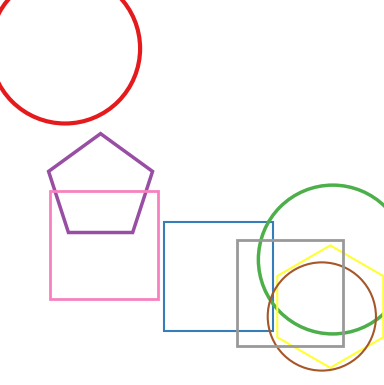[{"shape": "circle", "thickness": 3, "radius": 0.97, "center": [0.169, 0.874]}, {"shape": "square", "thickness": 1.5, "radius": 0.7, "center": [0.567, 0.282]}, {"shape": "circle", "thickness": 2.5, "radius": 0.97, "center": [0.864, 0.326]}, {"shape": "pentagon", "thickness": 2.5, "radius": 0.71, "center": [0.261, 0.511]}, {"shape": "hexagon", "thickness": 1.5, "radius": 0.79, "center": [0.858, 0.204]}, {"shape": "circle", "thickness": 1.5, "radius": 0.7, "center": [0.836, 0.178]}, {"shape": "square", "thickness": 2, "radius": 0.7, "center": [0.269, 0.364]}, {"shape": "square", "thickness": 2, "radius": 0.69, "center": [0.752, 0.239]}]